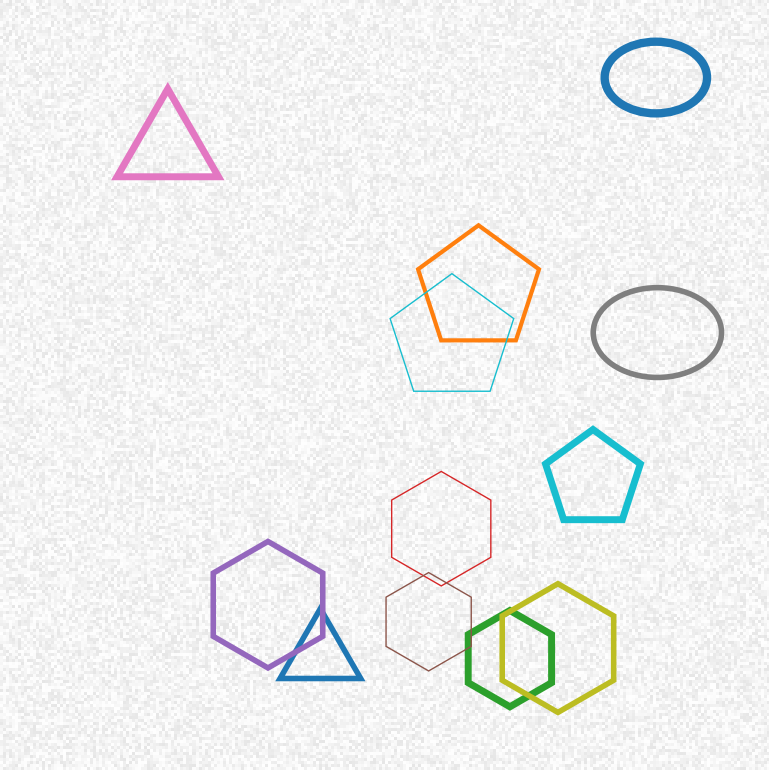[{"shape": "oval", "thickness": 3, "radius": 0.33, "center": [0.852, 0.899]}, {"shape": "triangle", "thickness": 2, "radius": 0.3, "center": [0.416, 0.149]}, {"shape": "pentagon", "thickness": 1.5, "radius": 0.41, "center": [0.621, 0.625]}, {"shape": "hexagon", "thickness": 2.5, "radius": 0.31, "center": [0.662, 0.145]}, {"shape": "hexagon", "thickness": 0.5, "radius": 0.37, "center": [0.573, 0.313]}, {"shape": "hexagon", "thickness": 2, "radius": 0.41, "center": [0.348, 0.215]}, {"shape": "hexagon", "thickness": 0.5, "radius": 0.32, "center": [0.557, 0.193]}, {"shape": "triangle", "thickness": 2.5, "radius": 0.38, "center": [0.218, 0.808]}, {"shape": "oval", "thickness": 2, "radius": 0.42, "center": [0.854, 0.568]}, {"shape": "hexagon", "thickness": 2, "radius": 0.42, "center": [0.725, 0.158]}, {"shape": "pentagon", "thickness": 2.5, "radius": 0.32, "center": [0.77, 0.377]}, {"shape": "pentagon", "thickness": 0.5, "radius": 0.42, "center": [0.587, 0.56]}]